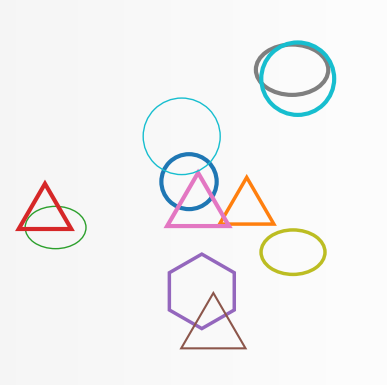[{"shape": "circle", "thickness": 3, "radius": 0.36, "center": [0.488, 0.528]}, {"shape": "triangle", "thickness": 2.5, "radius": 0.4, "center": [0.637, 0.458]}, {"shape": "oval", "thickness": 1, "radius": 0.39, "center": [0.143, 0.409]}, {"shape": "triangle", "thickness": 3, "radius": 0.39, "center": [0.116, 0.444]}, {"shape": "hexagon", "thickness": 2.5, "radius": 0.48, "center": [0.521, 0.243]}, {"shape": "triangle", "thickness": 1.5, "radius": 0.48, "center": [0.551, 0.143]}, {"shape": "triangle", "thickness": 3, "radius": 0.46, "center": [0.511, 0.459]}, {"shape": "oval", "thickness": 3, "radius": 0.47, "center": [0.754, 0.819]}, {"shape": "oval", "thickness": 2.5, "radius": 0.41, "center": [0.756, 0.345]}, {"shape": "circle", "thickness": 1, "radius": 0.5, "center": [0.469, 0.646]}, {"shape": "circle", "thickness": 3, "radius": 0.47, "center": [0.768, 0.796]}]